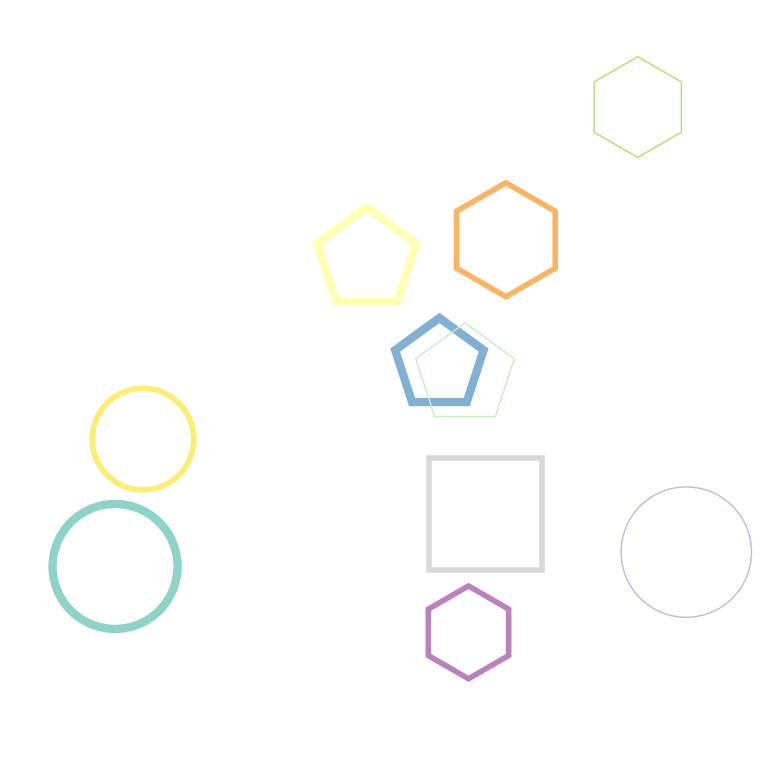[{"shape": "circle", "thickness": 3, "radius": 0.41, "center": [0.149, 0.264]}, {"shape": "pentagon", "thickness": 3, "radius": 0.34, "center": [0.476, 0.663]}, {"shape": "circle", "thickness": 0.5, "radius": 0.42, "center": [0.891, 0.283]}, {"shape": "pentagon", "thickness": 3, "radius": 0.3, "center": [0.571, 0.527]}, {"shape": "hexagon", "thickness": 2, "radius": 0.37, "center": [0.657, 0.689]}, {"shape": "hexagon", "thickness": 0.5, "radius": 0.33, "center": [0.828, 0.861]}, {"shape": "square", "thickness": 2, "radius": 0.37, "center": [0.631, 0.332]}, {"shape": "hexagon", "thickness": 2, "radius": 0.3, "center": [0.608, 0.179]}, {"shape": "pentagon", "thickness": 0.5, "radius": 0.34, "center": [0.604, 0.513]}, {"shape": "circle", "thickness": 2, "radius": 0.33, "center": [0.186, 0.43]}]